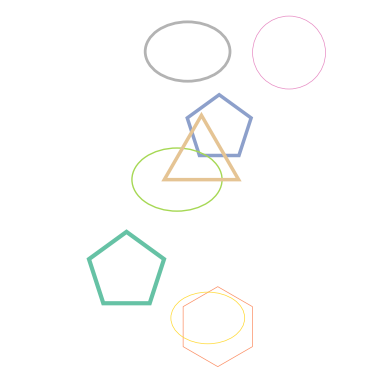[{"shape": "pentagon", "thickness": 3, "radius": 0.51, "center": [0.329, 0.295]}, {"shape": "hexagon", "thickness": 0.5, "radius": 0.52, "center": [0.566, 0.152]}, {"shape": "pentagon", "thickness": 2.5, "radius": 0.44, "center": [0.569, 0.667]}, {"shape": "circle", "thickness": 0.5, "radius": 0.47, "center": [0.751, 0.864]}, {"shape": "oval", "thickness": 1, "radius": 0.59, "center": [0.46, 0.534]}, {"shape": "oval", "thickness": 0.5, "radius": 0.48, "center": [0.54, 0.174]}, {"shape": "triangle", "thickness": 2.5, "radius": 0.56, "center": [0.523, 0.589]}, {"shape": "oval", "thickness": 2, "radius": 0.55, "center": [0.487, 0.866]}]